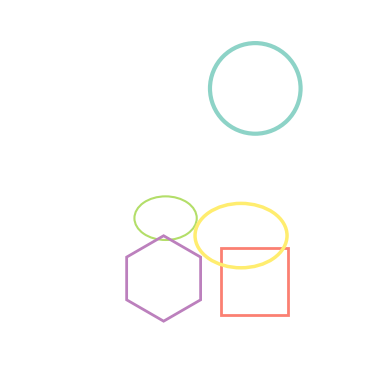[{"shape": "circle", "thickness": 3, "radius": 0.59, "center": [0.663, 0.77]}, {"shape": "square", "thickness": 2, "radius": 0.43, "center": [0.662, 0.269]}, {"shape": "oval", "thickness": 1.5, "radius": 0.4, "center": [0.43, 0.433]}, {"shape": "hexagon", "thickness": 2, "radius": 0.55, "center": [0.425, 0.277]}, {"shape": "oval", "thickness": 2.5, "radius": 0.6, "center": [0.626, 0.388]}]